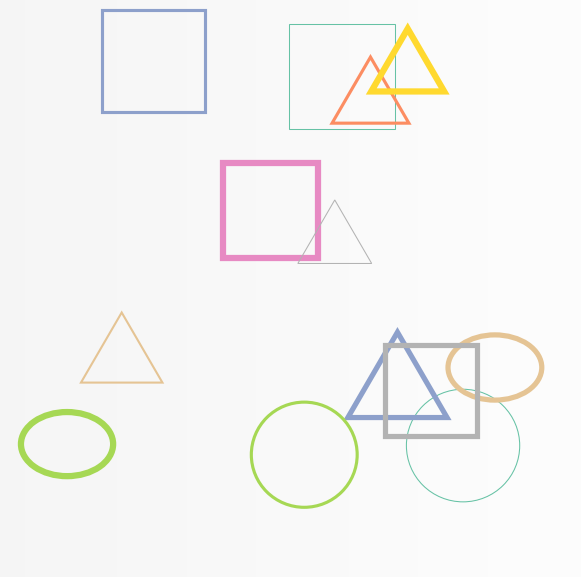[{"shape": "circle", "thickness": 0.5, "radius": 0.49, "center": [0.797, 0.228]}, {"shape": "square", "thickness": 0.5, "radius": 0.46, "center": [0.588, 0.867]}, {"shape": "triangle", "thickness": 1.5, "radius": 0.38, "center": [0.637, 0.824]}, {"shape": "triangle", "thickness": 2.5, "radius": 0.49, "center": [0.684, 0.325]}, {"shape": "square", "thickness": 1.5, "radius": 0.44, "center": [0.265, 0.893]}, {"shape": "square", "thickness": 3, "radius": 0.41, "center": [0.466, 0.635]}, {"shape": "oval", "thickness": 3, "radius": 0.4, "center": [0.115, 0.23]}, {"shape": "circle", "thickness": 1.5, "radius": 0.46, "center": [0.523, 0.212]}, {"shape": "triangle", "thickness": 3, "radius": 0.36, "center": [0.701, 0.877]}, {"shape": "triangle", "thickness": 1, "radius": 0.4, "center": [0.209, 0.377]}, {"shape": "oval", "thickness": 2.5, "radius": 0.4, "center": [0.851, 0.363]}, {"shape": "square", "thickness": 2.5, "radius": 0.39, "center": [0.741, 0.323]}, {"shape": "triangle", "thickness": 0.5, "radius": 0.37, "center": [0.576, 0.58]}]